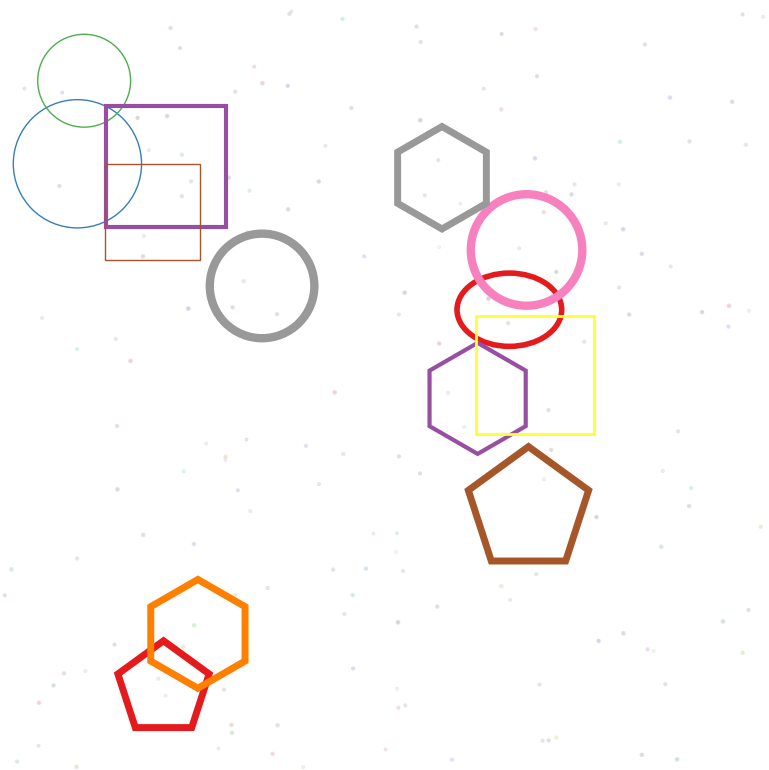[{"shape": "pentagon", "thickness": 2.5, "radius": 0.31, "center": [0.212, 0.105]}, {"shape": "oval", "thickness": 2, "radius": 0.34, "center": [0.662, 0.598]}, {"shape": "circle", "thickness": 0.5, "radius": 0.42, "center": [0.101, 0.787]}, {"shape": "circle", "thickness": 0.5, "radius": 0.3, "center": [0.109, 0.895]}, {"shape": "hexagon", "thickness": 1.5, "radius": 0.36, "center": [0.62, 0.483]}, {"shape": "square", "thickness": 1.5, "radius": 0.39, "center": [0.216, 0.784]}, {"shape": "hexagon", "thickness": 2.5, "radius": 0.35, "center": [0.257, 0.177]}, {"shape": "square", "thickness": 1, "radius": 0.38, "center": [0.694, 0.513]}, {"shape": "pentagon", "thickness": 2.5, "radius": 0.41, "center": [0.686, 0.338]}, {"shape": "square", "thickness": 0.5, "radius": 0.31, "center": [0.198, 0.725]}, {"shape": "circle", "thickness": 3, "radius": 0.36, "center": [0.684, 0.675]}, {"shape": "hexagon", "thickness": 2.5, "radius": 0.33, "center": [0.574, 0.769]}, {"shape": "circle", "thickness": 3, "radius": 0.34, "center": [0.34, 0.629]}]